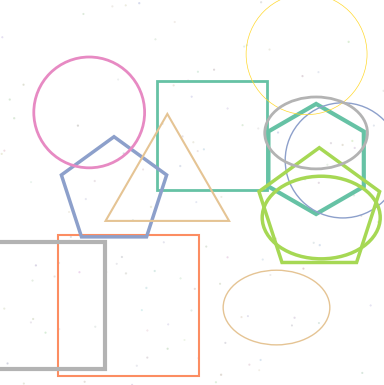[{"shape": "square", "thickness": 2, "radius": 0.71, "center": [0.55, 0.648]}, {"shape": "hexagon", "thickness": 3, "radius": 0.71, "center": [0.821, 0.587]}, {"shape": "square", "thickness": 1.5, "radius": 0.91, "center": [0.333, 0.207]}, {"shape": "circle", "thickness": 1, "radius": 0.75, "center": [0.89, 0.583]}, {"shape": "pentagon", "thickness": 2.5, "radius": 0.72, "center": [0.296, 0.501]}, {"shape": "circle", "thickness": 2, "radius": 0.72, "center": [0.232, 0.708]}, {"shape": "oval", "thickness": 2.5, "radius": 0.77, "center": [0.834, 0.435]}, {"shape": "pentagon", "thickness": 2.5, "radius": 0.82, "center": [0.829, 0.452]}, {"shape": "circle", "thickness": 0.5, "radius": 0.79, "center": [0.796, 0.859]}, {"shape": "oval", "thickness": 1, "radius": 0.69, "center": [0.718, 0.201]}, {"shape": "triangle", "thickness": 1.5, "radius": 0.93, "center": [0.435, 0.519]}, {"shape": "square", "thickness": 3, "radius": 0.82, "center": [0.107, 0.206]}, {"shape": "oval", "thickness": 2, "radius": 0.67, "center": [0.821, 0.655]}]